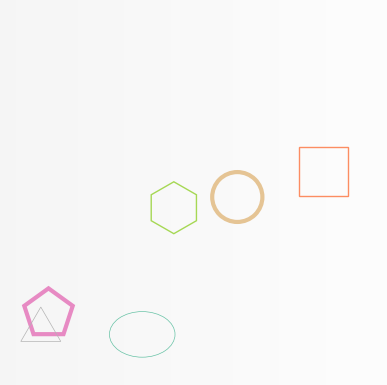[{"shape": "oval", "thickness": 0.5, "radius": 0.42, "center": [0.367, 0.131]}, {"shape": "square", "thickness": 1, "radius": 0.31, "center": [0.834, 0.555]}, {"shape": "pentagon", "thickness": 3, "radius": 0.33, "center": [0.125, 0.185]}, {"shape": "hexagon", "thickness": 1, "radius": 0.34, "center": [0.449, 0.46]}, {"shape": "circle", "thickness": 3, "radius": 0.32, "center": [0.612, 0.488]}, {"shape": "triangle", "thickness": 0.5, "radius": 0.3, "center": [0.105, 0.143]}]